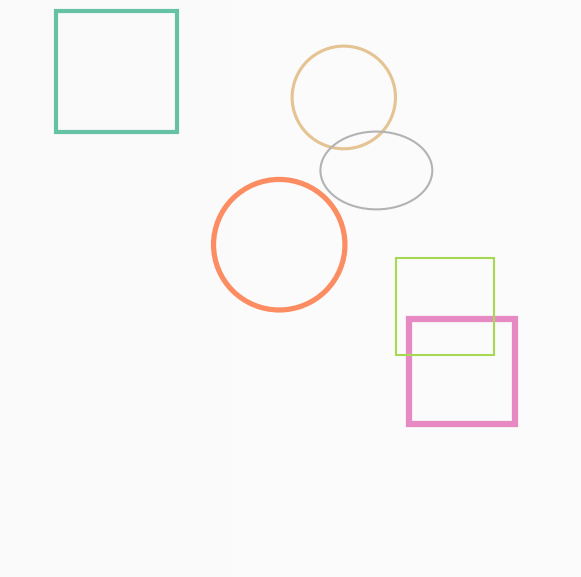[{"shape": "square", "thickness": 2, "radius": 0.52, "center": [0.201, 0.876]}, {"shape": "circle", "thickness": 2.5, "radius": 0.57, "center": [0.48, 0.575]}, {"shape": "square", "thickness": 3, "radius": 0.46, "center": [0.795, 0.356]}, {"shape": "square", "thickness": 1, "radius": 0.42, "center": [0.766, 0.468]}, {"shape": "circle", "thickness": 1.5, "radius": 0.44, "center": [0.591, 0.83]}, {"shape": "oval", "thickness": 1, "radius": 0.48, "center": [0.647, 0.704]}]